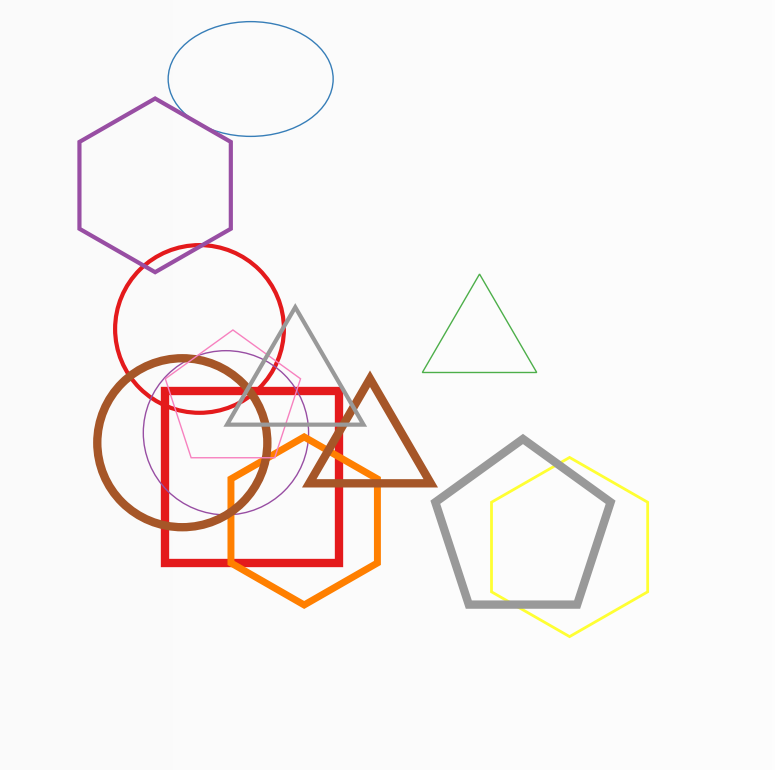[{"shape": "circle", "thickness": 1.5, "radius": 0.54, "center": [0.257, 0.573]}, {"shape": "square", "thickness": 3, "radius": 0.56, "center": [0.325, 0.38]}, {"shape": "oval", "thickness": 0.5, "radius": 0.53, "center": [0.323, 0.897]}, {"shape": "triangle", "thickness": 0.5, "radius": 0.43, "center": [0.619, 0.559]}, {"shape": "hexagon", "thickness": 1.5, "radius": 0.56, "center": [0.2, 0.759]}, {"shape": "circle", "thickness": 0.5, "radius": 0.53, "center": [0.292, 0.438]}, {"shape": "hexagon", "thickness": 2.5, "radius": 0.55, "center": [0.392, 0.323]}, {"shape": "hexagon", "thickness": 1, "radius": 0.58, "center": [0.735, 0.29]}, {"shape": "triangle", "thickness": 3, "radius": 0.45, "center": [0.477, 0.418]}, {"shape": "circle", "thickness": 3, "radius": 0.55, "center": [0.235, 0.425]}, {"shape": "pentagon", "thickness": 0.5, "radius": 0.46, "center": [0.301, 0.48]}, {"shape": "pentagon", "thickness": 3, "radius": 0.59, "center": [0.675, 0.311]}, {"shape": "triangle", "thickness": 1.5, "radius": 0.51, "center": [0.381, 0.499]}]